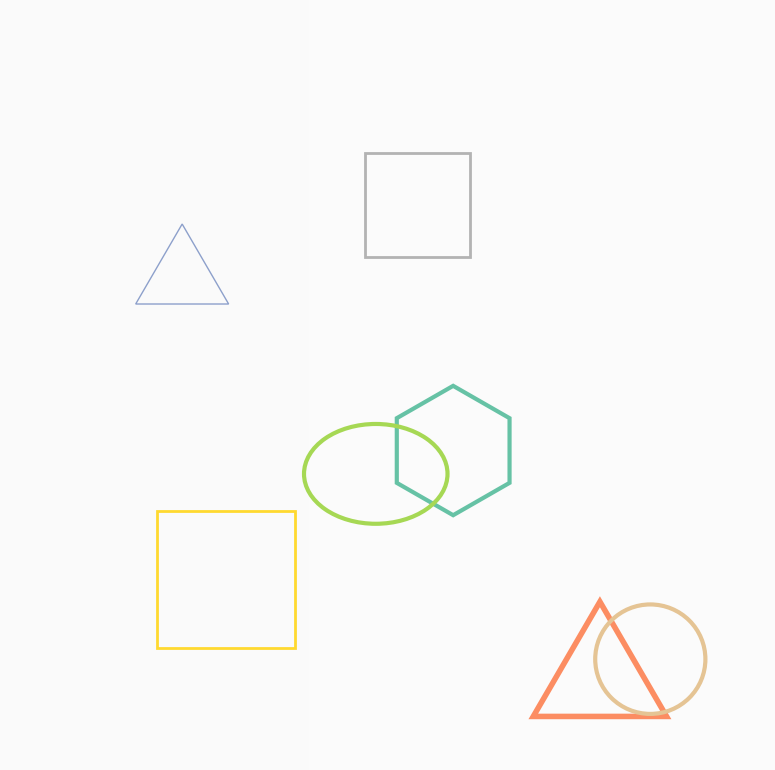[{"shape": "hexagon", "thickness": 1.5, "radius": 0.42, "center": [0.585, 0.415]}, {"shape": "triangle", "thickness": 2, "radius": 0.5, "center": [0.774, 0.119]}, {"shape": "triangle", "thickness": 0.5, "radius": 0.35, "center": [0.235, 0.64]}, {"shape": "oval", "thickness": 1.5, "radius": 0.46, "center": [0.485, 0.385]}, {"shape": "square", "thickness": 1, "radius": 0.44, "center": [0.292, 0.247]}, {"shape": "circle", "thickness": 1.5, "radius": 0.36, "center": [0.839, 0.144]}, {"shape": "square", "thickness": 1, "radius": 0.34, "center": [0.539, 0.734]}]